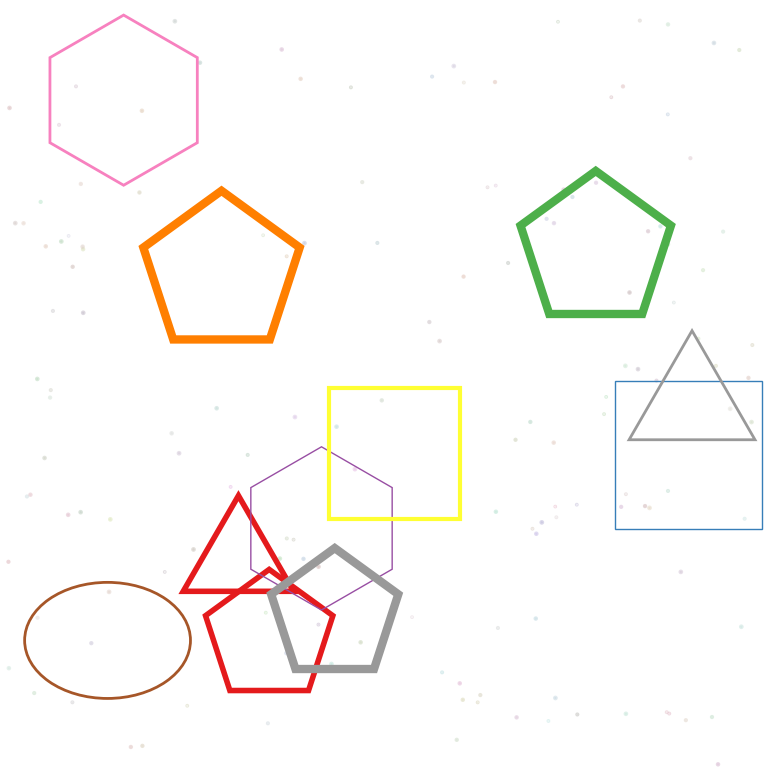[{"shape": "triangle", "thickness": 2, "radius": 0.41, "center": [0.31, 0.273]}, {"shape": "pentagon", "thickness": 2, "radius": 0.43, "center": [0.35, 0.174]}, {"shape": "square", "thickness": 0.5, "radius": 0.48, "center": [0.894, 0.409]}, {"shape": "pentagon", "thickness": 3, "radius": 0.51, "center": [0.774, 0.675]}, {"shape": "hexagon", "thickness": 0.5, "radius": 0.53, "center": [0.418, 0.314]}, {"shape": "pentagon", "thickness": 3, "radius": 0.53, "center": [0.288, 0.646]}, {"shape": "square", "thickness": 1.5, "radius": 0.43, "center": [0.512, 0.411]}, {"shape": "oval", "thickness": 1, "radius": 0.54, "center": [0.14, 0.168]}, {"shape": "hexagon", "thickness": 1, "radius": 0.55, "center": [0.161, 0.87]}, {"shape": "pentagon", "thickness": 3, "radius": 0.43, "center": [0.435, 0.201]}, {"shape": "triangle", "thickness": 1, "radius": 0.47, "center": [0.899, 0.476]}]